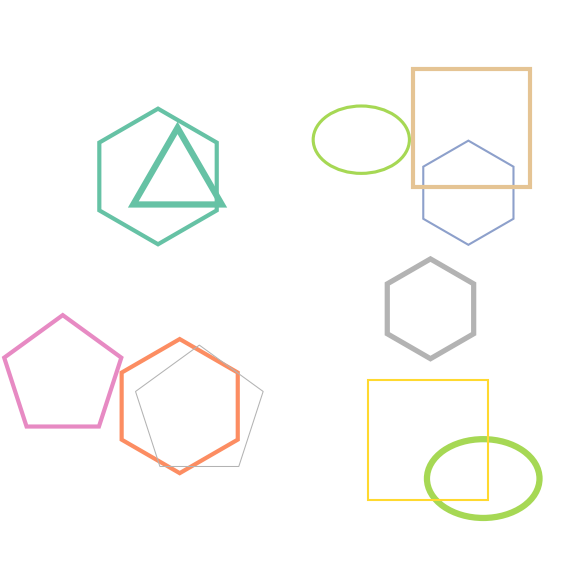[{"shape": "hexagon", "thickness": 2, "radius": 0.59, "center": [0.274, 0.694]}, {"shape": "triangle", "thickness": 3, "radius": 0.44, "center": [0.307, 0.689]}, {"shape": "hexagon", "thickness": 2, "radius": 0.58, "center": [0.311, 0.296]}, {"shape": "hexagon", "thickness": 1, "radius": 0.45, "center": [0.811, 0.665]}, {"shape": "pentagon", "thickness": 2, "radius": 0.53, "center": [0.109, 0.347]}, {"shape": "oval", "thickness": 1.5, "radius": 0.42, "center": [0.626, 0.757]}, {"shape": "oval", "thickness": 3, "radius": 0.49, "center": [0.837, 0.17]}, {"shape": "square", "thickness": 1, "radius": 0.52, "center": [0.742, 0.237]}, {"shape": "square", "thickness": 2, "radius": 0.51, "center": [0.816, 0.777]}, {"shape": "pentagon", "thickness": 0.5, "radius": 0.58, "center": [0.345, 0.285]}, {"shape": "hexagon", "thickness": 2.5, "radius": 0.43, "center": [0.745, 0.464]}]